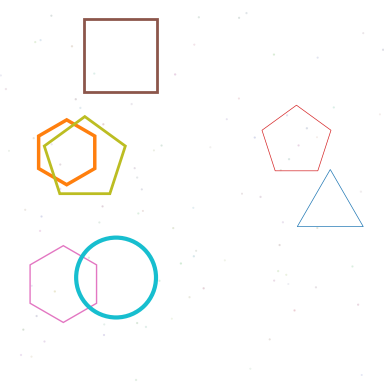[{"shape": "triangle", "thickness": 0.5, "radius": 0.49, "center": [0.858, 0.461]}, {"shape": "hexagon", "thickness": 2.5, "radius": 0.42, "center": [0.173, 0.604]}, {"shape": "pentagon", "thickness": 0.5, "radius": 0.47, "center": [0.77, 0.633]}, {"shape": "square", "thickness": 2, "radius": 0.47, "center": [0.312, 0.856]}, {"shape": "hexagon", "thickness": 1, "radius": 0.5, "center": [0.164, 0.262]}, {"shape": "pentagon", "thickness": 2, "radius": 0.55, "center": [0.22, 0.586]}, {"shape": "circle", "thickness": 3, "radius": 0.52, "center": [0.301, 0.279]}]